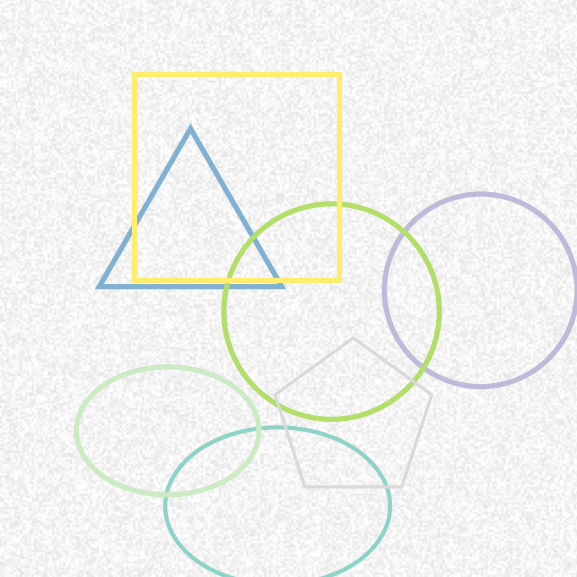[{"shape": "oval", "thickness": 2, "radius": 0.97, "center": [0.481, 0.123]}, {"shape": "circle", "thickness": 2.5, "radius": 0.83, "center": [0.832, 0.496]}, {"shape": "triangle", "thickness": 2.5, "radius": 0.91, "center": [0.33, 0.594]}, {"shape": "circle", "thickness": 2.5, "radius": 0.93, "center": [0.574, 0.46]}, {"shape": "pentagon", "thickness": 1.5, "radius": 0.71, "center": [0.612, 0.271]}, {"shape": "oval", "thickness": 2.5, "radius": 0.79, "center": [0.29, 0.253]}, {"shape": "square", "thickness": 2.5, "radius": 0.89, "center": [0.41, 0.693]}]